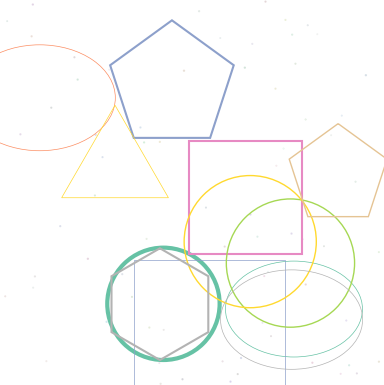[{"shape": "oval", "thickness": 0.5, "radius": 0.89, "center": [0.764, 0.197]}, {"shape": "circle", "thickness": 3, "radius": 0.73, "center": [0.425, 0.211]}, {"shape": "oval", "thickness": 0.5, "radius": 0.98, "center": [0.103, 0.746]}, {"shape": "pentagon", "thickness": 1.5, "radius": 0.84, "center": [0.447, 0.778]}, {"shape": "square", "thickness": 0.5, "radius": 0.98, "center": [0.544, 0.13]}, {"shape": "square", "thickness": 1.5, "radius": 0.74, "center": [0.638, 0.487]}, {"shape": "circle", "thickness": 1, "radius": 0.83, "center": [0.754, 0.317]}, {"shape": "triangle", "thickness": 0.5, "radius": 0.8, "center": [0.299, 0.566]}, {"shape": "circle", "thickness": 1, "radius": 0.86, "center": [0.65, 0.372]}, {"shape": "pentagon", "thickness": 1, "radius": 0.67, "center": [0.878, 0.545]}, {"shape": "hexagon", "thickness": 1.5, "radius": 0.73, "center": [0.415, 0.21]}, {"shape": "oval", "thickness": 0.5, "radius": 0.92, "center": [0.757, 0.17]}]